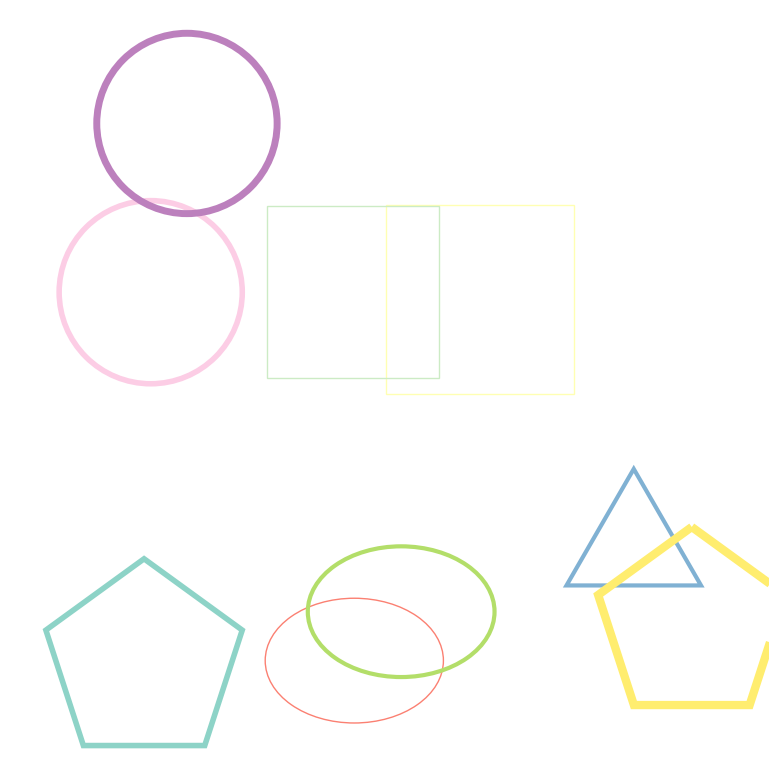[{"shape": "pentagon", "thickness": 2, "radius": 0.67, "center": [0.187, 0.14]}, {"shape": "square", "thickness": 0.5, "radius": 0.61, "center": [0.624, 0.611]}, {"shape": "oval", "thickness": 0.5, "radius": 0.58, "center": [0.46, 0.142]}, {"shape": "triangle", "thickness": 1.5, "radius": 0.5, "center": [0.823, 0.29]}, {"shape": "oval", "thickness": 1.5, "radius": 0.61, "center": [0.521, 0.206]}, {"shape": "circle", "thickness": 2, "radius": 0.59, "center": [0.196, 0.621]}, {"shape": "circle", "thickness": 2.5, "radius": 0.59, "center": [0.243, 0.84]}, {"shape": "square", "thickness": 0.5, "radius": 0.56, "center": [0.458, 0.621]}, {"shape": "pentagon", "thickness": 3, "radius": 0.64, "center": [0.898, 0.188]}]